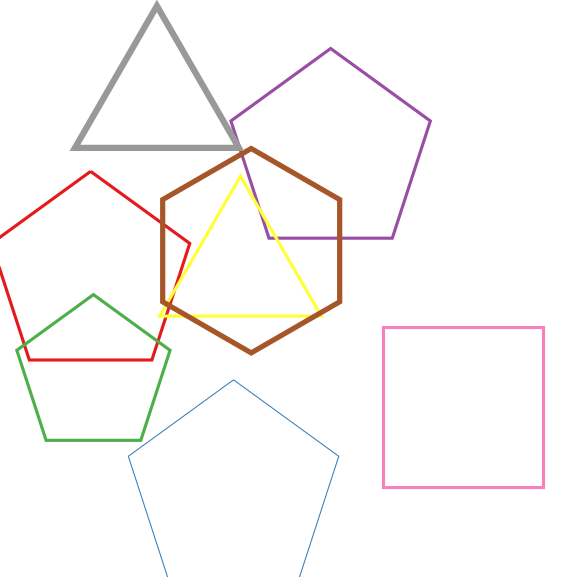[{"shape": "pentagon", "thickness": 1.5, "radius": 0.9, "center": [0.157, 0.522]}, {"shape": "pentagon", "thickness": 0.5, "radius": 0.96, "center": [0.404, 0.15]}, {"shape": "pentagon", "thickness": 1.5, "radius": 0.7, "center": [0.162, 0.349]}, {"shape": "pentagon", "thickness": 1.5, "radius": 0.91, "center": [0.573, 0.734]}, {"shape": "triangle", "thickness": 1.5, "radius": 0.81, "center": [0.416, 0.533]}, {"shape": "hexagon", "thickness": 2.5, "radius": 0.88, "center": [0.435, 0.565]}, {"shape": "square", "thickness": 1.5, "radius": 0.69, "center": [0.802, 0.295]}, {"shape": "triangle", "thickness": 3, "radius": 0.82, "center": [0.272, 0.825]}]